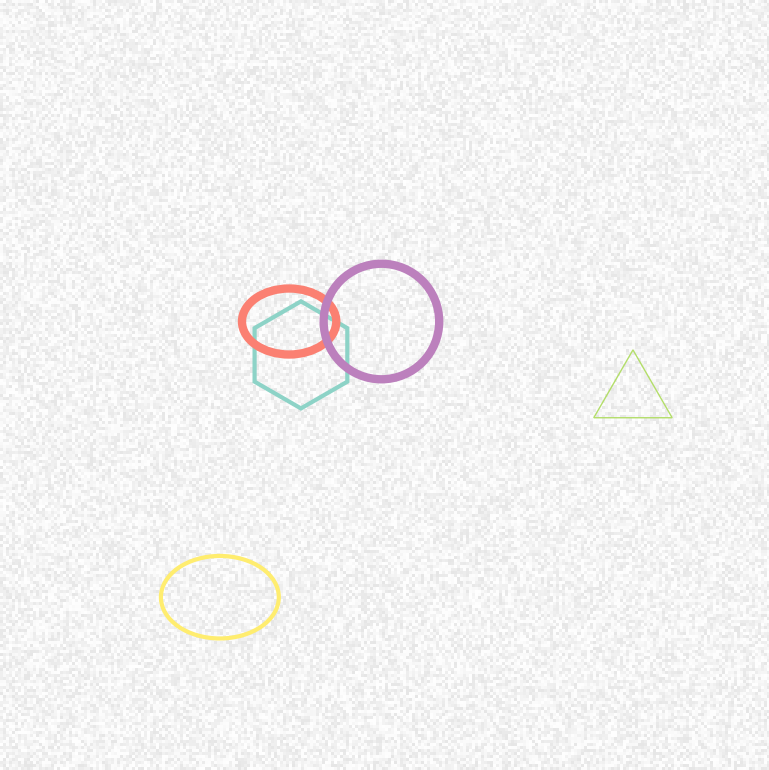[{"shape": "hexagon", "thickness": 1.5, "radius": 0.35, "center": [0.391, 0.539]}, {"shape": "oval", "thickness": 3, "radius": 0.31, "center": [0.376, 0.582]}, {"shape": "triangle", "thickness": 0.5, "radius": 0.29, "center": [0.822, 0.487]}, {"shape": "circle", "thickness": 3, "radius": 0.38, "center": [0.495, 0.582]}, {"shape": "oval", "thickness": 1.5, "radius": 0.38, "center": [0.286, 0.224]}]